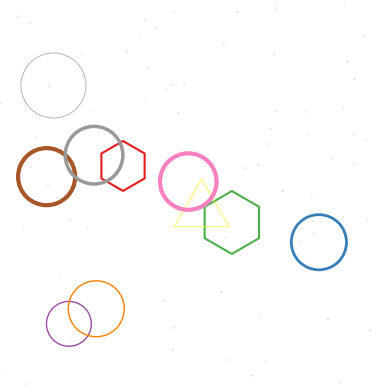[{"shape": "hexagon", "thickness": 1.5, "radius": 0.32, "center": [0.32, 0.569]}, {"shape": "circle", "thickness": 2, "radius": 0.36, "center": [0.828, 0.371]}, {"shape": "hexagon", "thickness": 1.5, "radius": 0.41, "center": [0.602, 0.422]}, {"shape": "circle", "thickness": 1, "radius": 0.29, "center": [0.179, 0.159]}, {"shape": "circle", "thickness": 1, "radius": 0.36, "center": [0.25, 0.198]}, {"shape": "triangle", "thickness": 0.5, "radius": 0.41, "center": [0.524, 0.452]}, {"shape": "circle", "thickness": 3, "radius": 0.37, "center": [0.121, 0.541]}, {"shape": "circle", "thickness": 3, "radius": 0.37, "center": [0.489, 0.528]}, {"shape": "circle", "thickness": 2.5, "radius": 0.37, "center": [0.244, 0.597]}, {"shape": "circle", "thickness": 0.5, "radius": 0.42, "center": [0.139, 0.778]}]